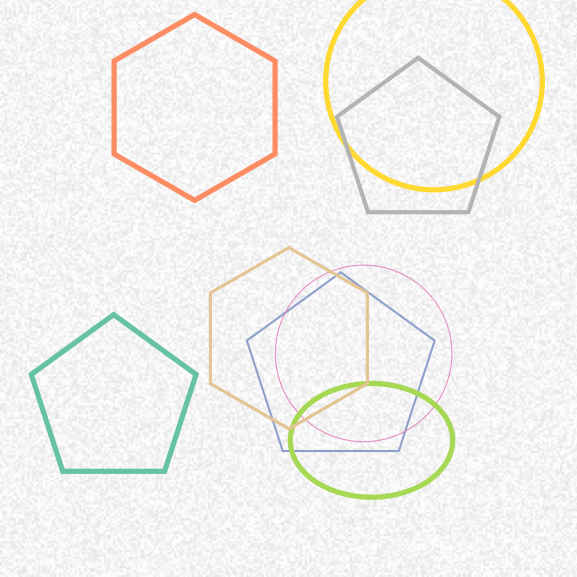[{"shape": "pentagon", "thickness": 2.5, "radius": 0.75, "center": [0.197, 0.304]}, {"shape": "hexagon", "thickness": 2.5, "radius": 0.8, "center": [0.337, 0.813]}, {"shape": "pentagon", "thickness": 1, "radius": 0.85, "center": [0.59, 0.356]}, {"shape": "circle", "thickness": 0.5, "radius": 0.76, "center": [0.63, 0.387]}, {"shape": "oval", "thickness": 2.5, "radius": 0.7, "center": [0.643, 0.237]}, {"shape": "circle", "thickness": 2.5, "radius": 0.94, "center": [0.751, 0.858]}, {"shape": "hexagon", "thickness": 1.5, "radius": 0.78, "center": [0.5, 0.413]}, {"shape": "pentagon", "thickness": 2, "radius": 0.74, "center": [0.724, 0.751]}]